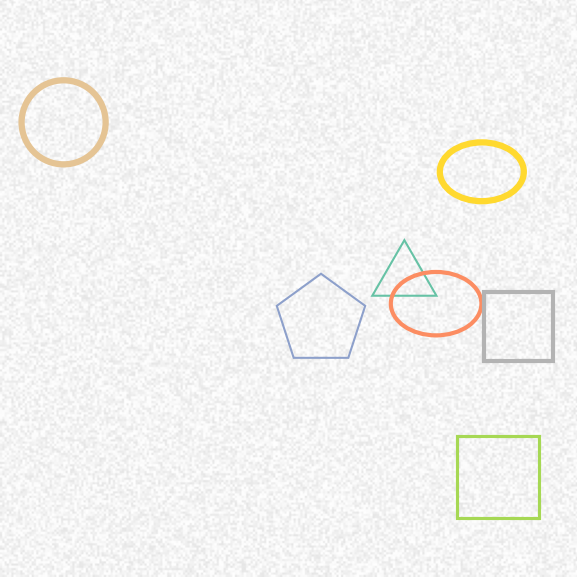[{"shape": "triangle", "thickness": 1, "radius": 0.32, "center": [0.7, 0.519]}, {"shape": "oval", "thickness": 2, "radius": 0.39, "center": [0.755, 0.473]}, {"shape": "pentagon", "thickness": 1, "radius": 0.4, "center": [0.556, 0.445]}, {"shape": "square", "thickness": 1.5, "radius": 0.35, "center": [0.862, 0.174]}, {"shape": "oval", "thickness": 3, "radius": 0.36, "center": [0.834, 0.702]}, {"shape": "circle", "thickness": 3, "radius": 0.36, "center": [0.11, 0.787]}, {"shape": "square", "thickness": 2, "radius": 0.3, "center": [0.898, 0.434]}]